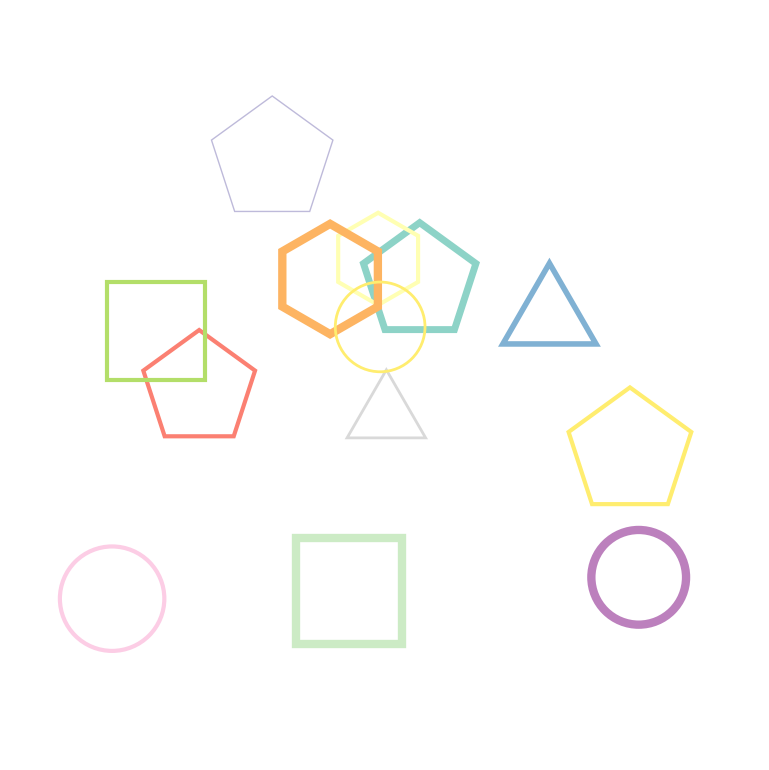[{"shape": "pentagon", "thickness": 2.5, "radius": 0.38, "center": [0.545, 0.634]}, {"shape": "hexagon", "thickness": 1.5, "radius": 0.3, "center": [0.491, 0.664]}, {"shape": "pentagon", "thickness": 0.5, "radius": 0.41, "center": [0.353, 0.792]}, {"shape": "pentagon", "thickness": 1.5, "radius": 0.38, "center": [0.259, 0.495]}, {"shape": "triangle", "thickness": 2, "radius": 0.35, "center": [0.714, 0.588]}, {"shape": "hexagon", "thickness": 3, "radius": 0.36, "center": [0.429, 0.638]}, {"shape": "square", "thickness": 1.5, "radius": 0.32, "center": [0.202, 0.571]}, {"shape": "circle", "thickness": 1.5, "radius": 0.34, "center": [0.146, 0.222]}, {"shape": "triangle", "thickness": 1, "radius": 0.29, "center": [0.502, 0.461]}, {"shape": "circle", "thickness": 3, "radius": 0.31, "center": [0.829, 0.25]}, {"shape": "square", "thickness": 3, "radius": 0.34, "center": [0.453, 0.232]}, {"shape": "circle", "thickness": 1, "radius": 0.29, "center": [0.494, 0.575]}, {"shape": "pentagon", "thickness": 1.5, "radius": 0.42, "center": [0.818, 0.413]}]